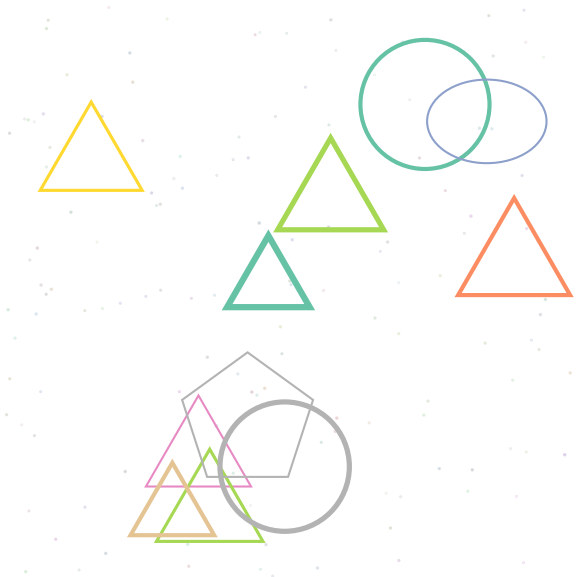[{"shape": "triangle", "thickness": 3, "radius": 0.41, "center": [0.465, 0.509]}, {"shape": "circle", "thickness": 2, "radius": 0.56, "center": [0.736, 0.818]}, {"shape": "triangle", "thickness": 2, "radius": 0.56, "center": [0.89, 0.544]}, {"shape": "oval", "thickness": 1, "radius": 0.52, "center": [0.843, 0.789]}, {"shape": "triangle", "thickness": 1, "radius": 0.53, "center": [0.344, 0.209]}, {"shape": "triangle", "thickness": 2.5, "radius": 0.53, "center": [0.573, 0.654]}, {"shape": "triangle", "thickness": 1.5, "radius": 0.53, "center": [0.363, 0.115]}, {"shape": "triangle", "thickness": 1.5, "radius": 0.51, "center": [0.158, 0.72]}, {"shape": "triangle", "thickness": 2, "radius": 0.42, "center": [0.298, 0.114]}, {"shape": "circle", "thickness": 2.5, "radius": 0.56, "center": [0.493, 0.191]}, {"shape": "pentagon", "thickness": 1, "radius": 0.6, "center": [0.429, 0.27]}]